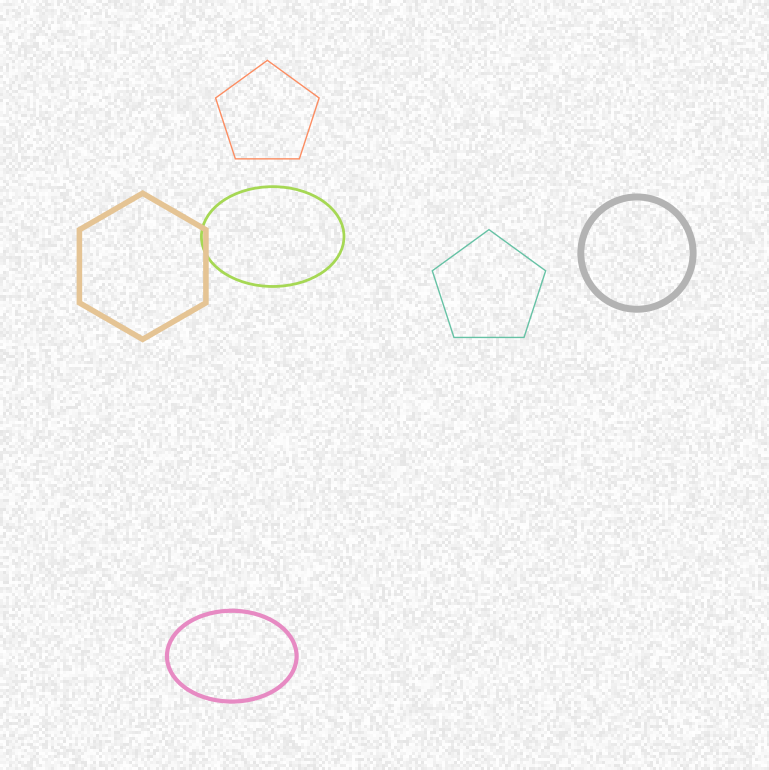[{"shape": "pentagon", "thickness": 0.5, "radius": 0.39, "center": [0.635, 0.624]}, {"shape": "pentagon", "thickness": 0.5, "radius": 0.35, "center": [0.347, 0.851]}, {"shape": "oval", "thickness": 1.5, "radius": 0.42, "center": [0.301, 0.148]}, {"shape": "oval", "thickness": 1, "radius": 0.46, "center": [0.354, 0.693]}, {"shape": "hexagon", "thickness": 2, "radius": 0.47, "center": [0.185, 0.654]}, {"shape": "circle", "thickness": 2.5, "radius": 0.36, "center": [0.827, 0.671]}]